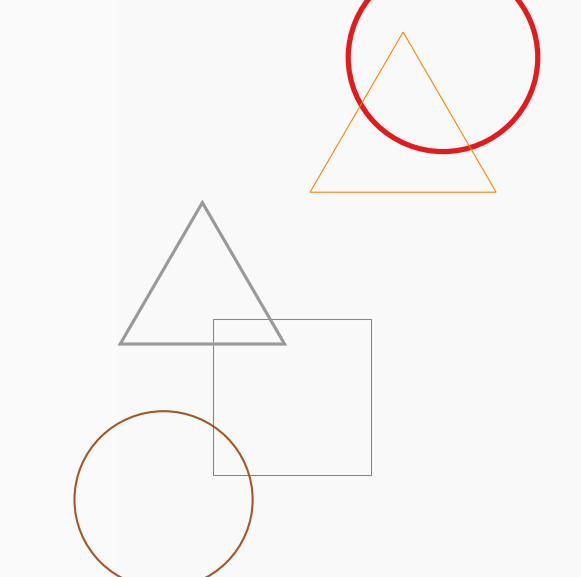[{"shape": "circle", "thickness": 2.5, "radius": 0.82, "center": [0.762, 0.9]}, {"shape": "square", "thickness": 0.5, "radius": 0.68, "center": [0.502, 0.312]}, {"shape": "triangle", "thickness": 0.5, "radius": 0.92, "center": [0.694, 0.759]}, {"shape": "circle", "thickness": 1, "radius": 0.77, "center": [0.281, 0.134]}, {"shape": "triangle", "thickness": 1.5, "radius": 0.82, "center": [0.348, 0.485]}]